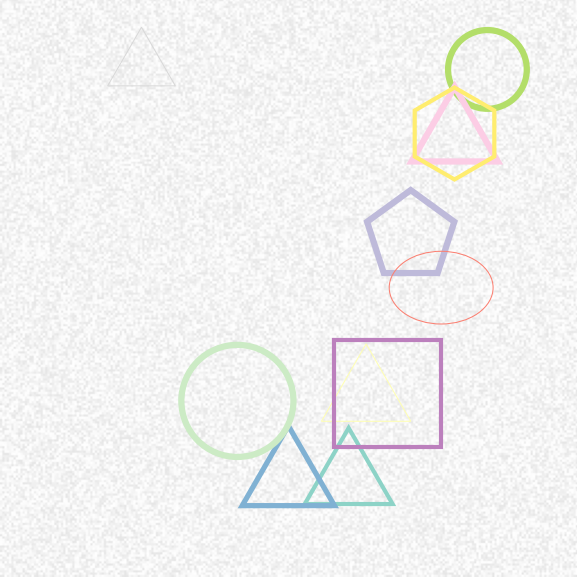[{"shape": "triangle", "thickness": 2, "radius": 0.44, "center": [0.604, 0.17]}, {"shape": "triangle", "thickness": 0.5, "radius": 0.45, "center": [0.634, 0.314]}, {"shape": "pentagon", "thickness": 3, "radius": 0.4, "center": [0.711, 0.591]}, {"shape": "oval", "thickness": 0.5, "radius": 0.45, "center": [0.764, 0.501]}, {"shape": "triangle", "thickness": 2.5, "radius": 0.46, "center": [0.499, 0.17]}, {"shape": "circle", "thickness": 3, "radius": 0.34, "center": [0.844, 0.879]}, {"shape": "triangle", "thickness": 3, "radius": 0.43, "center": [0.787, 0.763]}, {"shape": "triangle", "thickness": 0.5, "radius": 0.34, "center": [0.245, 0.884]}, {"shape": "square", "thickness": 2, "radius": 0.46, "center": [0.671, 0.318]}, {"shape": "circle", "thickness": 3, "radius": 0.49, "center": [0.411, 0.305]}, {"shape": "hexagon", "thickness": 2, "radius": 0.4, "center": [0.787, 0.768]}]